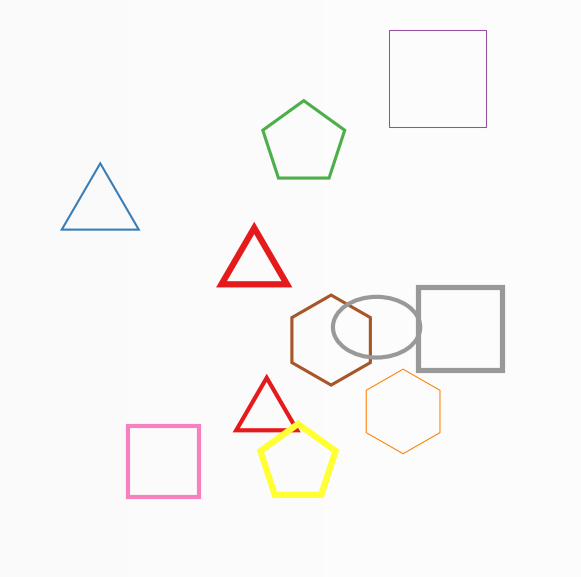[{"shape": "triangle", "thickness": 3, "radius": 0.33, "center": [0.437, 0.539]}, {"shape": "triangle", "thickness": 2, "radius": 0.3, "center": [0.459, 0.284]}, {"shape": "triangle", "thickness": 1, "radius": 0.38, "center": [0.173, 0.64]}, {"shape": "pentagon", "thickness": 1.5, "radius": 0.37, "center": [0.523, 0.751]}, {"shape": "square", "thickness": 0.5, "radius": 0.42, "center": [0.753, 0.863]}, {"shape": "hexagon", "thickness": 0.5, "radius": 0.37, "center": [0.694, 0.287]}, {"shape": "pentagon", "thickness": 3, "radius": 0.34, "center": [0.513, 0.197]}, {"shape": "hexagon", "thickness": 1.5, "radius": 0.39, "center": [0.57, 0.41]}, {"shape": "square", "thickness": 2, "radius": 0.31, "center": [0.281, 0.2]}, {"shape": "oval", "thickness": 2, "radius": 0.38, "center": [0.648, 0.433]}, {"shape": "square", "thickness": 2.5, "radius": 0.36, "center": [0.791, 0.43]}]